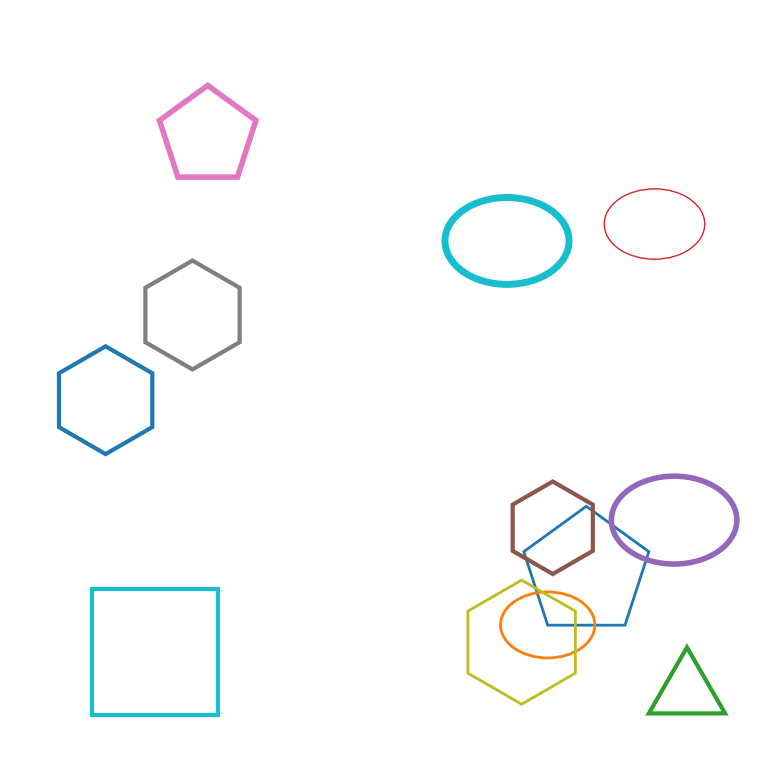[{"shape": "hexagon", "thickness": 1.5, "radius": 0.35, "center": [0.137, 0.48]}, {"shape": "pentagon", "thickness": 1, "radius": 0.43, "center": [0.761, 0.257]}, {"shape": "oval", "thickness": 1, "radius": 0.31, "center": [0.711, 0.188]}, {"shape": "triangle", "thickness": 1.5, "radius": 0.29, "center": [0.892, 0.102]}, {"shape": "oval", "thickness": 0.5, "radius": 0.33, "center": [0.85, 0.709]}, {"shape": "oval", "thickness": 2, "radius": 0.41, "center": [0.875, 0.325]}, {"shape": "hexagon", "thickness": 1.5, "radius": 0.3, "center": [0.718, 0.315]}, {"shape": "pentagon", "thickness": 2, "radius": 0.33, "center": [0.27, 0.823]}, {"shape": "hexagon", "thickness": 1.5, "radius": 0.35, "center": [0.25, 0.591]}, {"shape": "hexagon", "thickness": 1, "radius": 0.4, "center": [0.677, 0.166]}, {"shape": "square", "thickness": 1.5, "radius": 0.41, "center": [0.201, 0.153]}, {"shape": "oval", "thickness": 2.5, "radius": 0.4, "center": [0.658, 0.687]}]